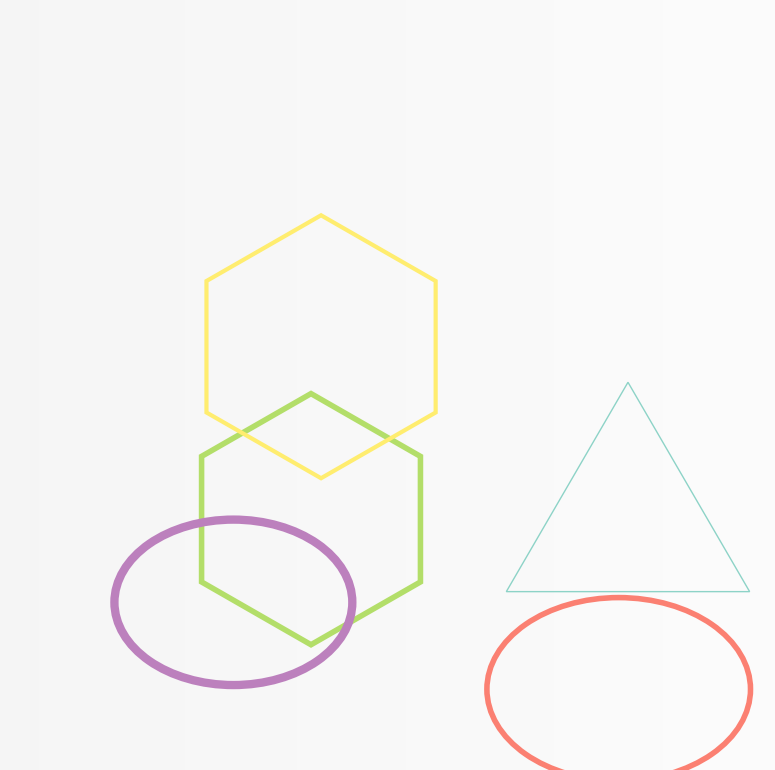[{"shape": "triangle", "thickness": 0.5, "radius": 0.91, "center": [0.81, 0.322]}, {"shape": "oval", "thickness": 2, "radius": 0.85, "center": [0.798, 0.105]}, {"shape": "hexagon", "thickness": 2, "radius": 0.82, "center": [0.401, 0.326]}, {"shape": "oval", "thickness": 3, "radius": 0.77, "center": [0.301, 0.218]}, {"shape": "hexagon", "thickness": 1.5, "radius": 0.85, "center": [0.414, 0.55]}]